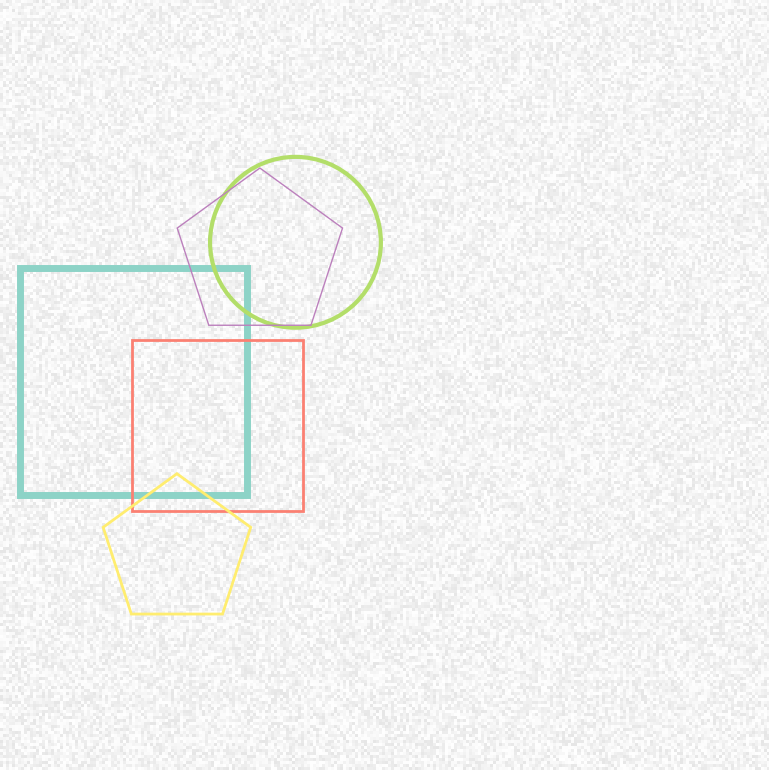[{"shape": "square", "thickness": 2.5, "radius": 0.74, "center": [0.173, 0.505]}, {"shape": "square", "thickness": 1, "radius": 0.56, "center": [0.282, 0.447]}, {"shape": "circle", "thickness": 1.5, "radius": 0.55, "center": [0.384, 0.685]}, {"shape": "pentagon", "thickness": 0.5, "radius": 0.56, "center": [0.338, 0.669]}, {"shape": "pentagon", "thickness": 1, "radius": 0.5, "center": [0.23, 0.284]}]